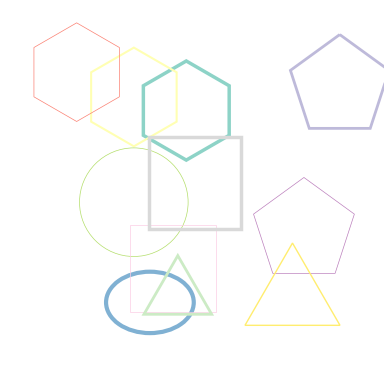[{"shape": "hexagon", "thickness": 2.5, "radius": 0.64, "center": [0.484, 0.713]}, {"shape": "hexagon", "thickness": 1.5, "radius": 0.64, "center": [0.348, 0.748]}, {"shape": "pentagon", "thickness": 2, "radius": 0.67, "center": [0.882, 0.776]}, {"shape": "hexagon", "thickness": 0.5, "radius": 0.64, "center": [0.199, 0.813]}, {"shape": "oval", "thickness": 3, "radius": 0.57, "center": [0.389, 0.215]}, {"shape": "circle", "thickness": 0.5, "radius": 0.71, "center": [0.348, 0.475]}, {"shape": "square", "thickness": 0.5, "radius": 0.56, "center": [0.449, 0.302]}, {"shape": "square", "thickness": 2.5, "radius": 0.6, "center": [0.506, 0.525]}, {"shape": "pentagon", "thickness": 0.5, "radius": 0.69, "center": [0.789, 0.401]}, {"shape": "triangle", "thickness": 2, "radius": 0.51, "center": [0.462, 0.234]}, {"shape": "triangle", "thickness": 1, "radius": 0.71, "center": [0.76, 0.226]}]